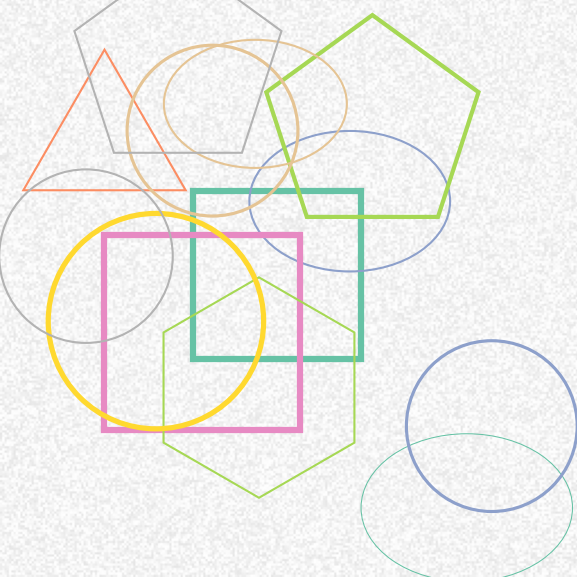[{"shape": "square", "thickness": 3, "radius": 0.73, "center": [0.48, 0.523]}, {"shape": "oval", "thickness": 0.5, "radius": 0.92, "center": [0.808, 0.12]}, {"shape": "triangle", "thickness": 1, "radius": 0.81, "center": [0.181, 0.751]}, {"shape": "circle", "thickness": 1.5, "radius": 0.74, "center": [0.852, 0.261]}, {"shape": "oval", "thickness": 1, "radius": 0.87, "center": [0.606, 0.651]}, {"shape": "square", "thickness": 3, "radius": 0.84, "center": [0.35, 0.423]}, {"shape": "pentagon", "thickness": 2, "radius": 0.97, "center": [0.645, 0.78]}, {"shape": "hexagon", "thickness": 1, "radius": 0.95, "center": [0.448, 0.328]}, {"shape": "circle", "thickness": 2.5, "radius": 0.93, "center": [0.27, 0.443]}, {"shape": "circle", "thickness": 1.5, "radius": 0.74, "center": [0.368, 0.773]}, {"shape": "oval", "thickness": 1, "radius": 0.79, "center": [0.442, 0.819]}, {"shape": "circle", "thickness": 1, "radius": 0.75, "center": [0.149, 0.556]}, {"shape": "pentagon", "thickness": 1, "radius": 0.94, "center": [0.308, 0.887]}]